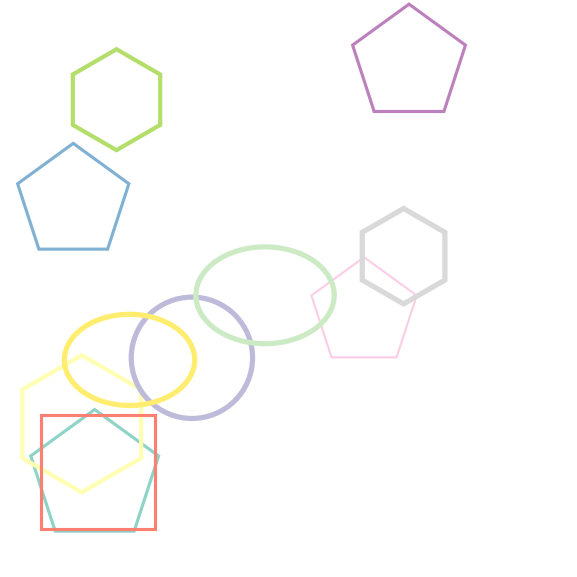[{"shape": "pentagon", "thickness": 1.5, "radius": 0.58, "center": [0.164, 0.174]}, {"shape": "hexagon", "thickness": 2, "radius": 0.59, "center": [0.142, 0.265]}, {"shape": "circle", "thickness": 2.5, "radius": 0.53, "center": [0.332, 0.38]}, {"shape": "square", "thickness": 1.5, "radius": 0.49, "center": [0.17, 0.181]}, {"shape": "pentagon", "thickness": 1.5, "radius": 0.51, "center": [0.127, 0.65]}, {"shape": "hexagon", "thickness": 2, "radius": 0.44, "center": [0.202, 0.827]}, {"shape": "pentagon", "thickness": 1, "radius": 0.48, "center": [0.63, 0.458]}, {"shape": "hexagon", "thickness": 2.5, "radius": 0.41, "center": [0.699, 0.555]}, {"shape": "pentagon", "thickness": 1.5, "radius": 0.51, "center": [0.708, 0.889]}, {"shape": "oval", "thickness": 2.5, "radius": 0.6, "center": [0.459, 0.488]}, {"shape": "oval", "thickness": 2.5, "radius": 0.56, "center": [0.224, 0.376]}]